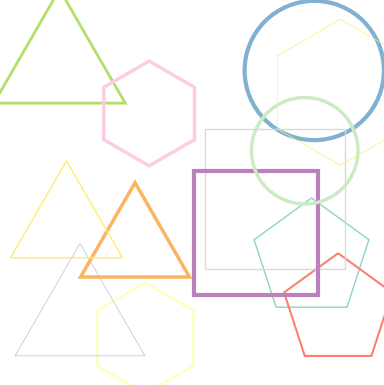[{"shape": "pentagon", "thickness": 1, "radius": 0.78, "center": [0.809, 0.329]}, {"shape": "hexagon", "thickness": 1.5, "radius": 0.72, "center": [0.378, 0.122]}, {"shape": "triangle", "thickness": 0.5, "radius": 0.97, "center": [0.208, 0.173]}, {"shape": "pentagon", "thickness": 1.5, "radius": 0.74, "center": [0.878, 0.195]}, {"shape": "circle", "thickness": 3, "radius": 0.9, "center": [0.816, 0.817]}, {"shape": "triangle", "thickness": 2.5, "radius": 0.82, "center": [0.351, 0.362]}, {"shape": "triangle", "thickness": 2, "radius": 0.99, "center": [0.155, 0.831]}, {"shape": "hexagon", "thickness": 2.5, "radius": 0.68, "center": [0.387, 0.705]}, {"shape": "square", "thickness": 1, "radius": 0.91, "center": [0.714, 0.484]}, {"shape": "square", "thickness": 3, "radius": 0.81, "center": [0.664, 0.395]}, {"shape": "circle", "thickness": 2.5, "radius": 0.69, "center": [0.792, 0.608]}, {"shape": "triangle", "thickness": 1, "radius": 0.84, "center": [0.173, 0.414]}, {"shape": "hexagon", "thickness": 0.5, "radius": 0.95, "center": [0.884, 0.76]}]